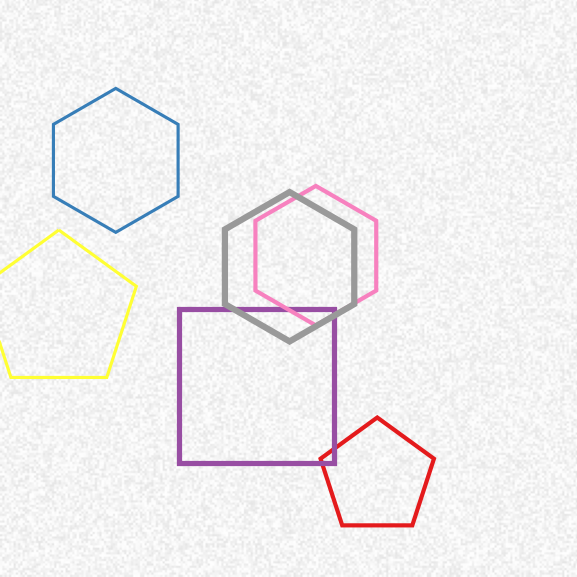[{"shape": "pentagon", "thickness": 2, "radius": 0.52, "center": [0.653, 0.173]}, {"shape": "hexagon", "thickness": 1.5, "radius": 0.62, "center": [0.2, 0.721]}, {"shape": "square", "thickness": 2.5, "radius": 0.67, "center": [0.444, 0.331]}, {"shape": "pentagon", "thickness": 1.5, "radius": 0.71, "center": [0.102, 0.46]}, {"shape": "hexagon", "thickness": 2, "radius": 0.6, "center": [0.547, 0.556]}, {"shape": "hexagon", "thickness": 3, "radius": 0.65, "center": [0.501, 0.537]}]